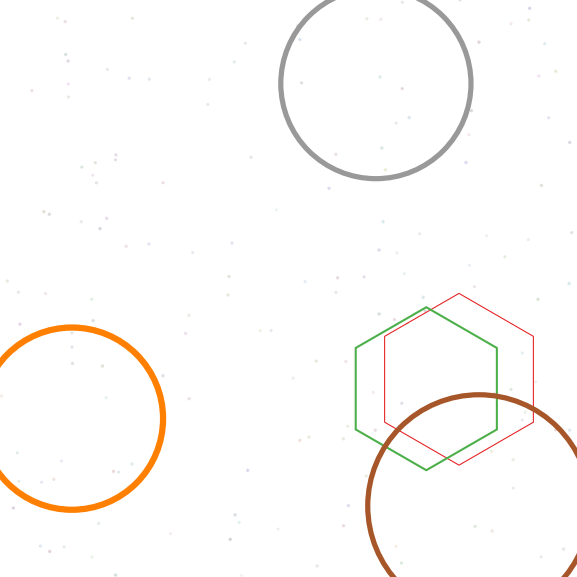[{"shape": "hexagon", "thickness": 0.5, "radius": 0.74, "center": [0.795, 0.342]}, {"shape": "hexagon", "thickness": 1, "radius": 0.71, "center": [0.738, 0.326]}, {"shape": "circle", "thickness": 3, "radius": 0.79, "center": [0.125, 0.274]}, {"shape": "circle", "thickness": 2.5, "radius": 0.96, "center": [0.829, 0.123]}, {"shape": "circle", "thickness": 2.5, "radius": 0.82, "center": [0.651, 0.854]}]